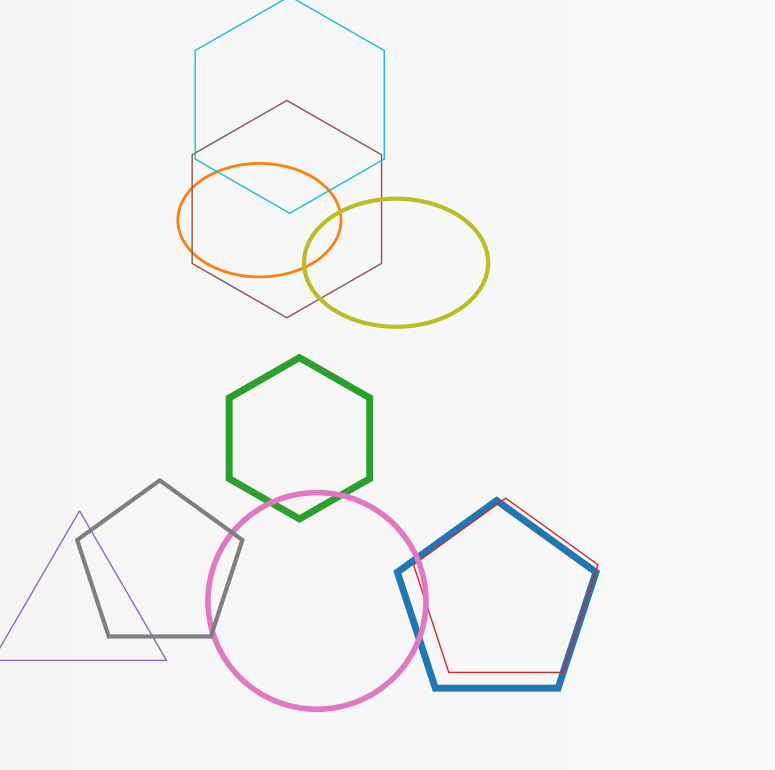[{"shape": "pentagon", "thickness": 2.5, "radius": 0.67, "center": [0.641, 0.215]}, {"shape": "oval", "thickness": 1, "radius": 0.53, "center": [0.335, 0.714]}, {"shape": "hexagon", "thickness": 2.5, "radius": 0.52, "center": [0.386, 0.431]}, {"shape": "pentagon", "thickness": 0.5, "radius": 0.63, "center": [0.653, 0.228]}, {"shape": "triangle", "thickness": 0.5, "radius": 0.65, "center": [0.103, 0.207]}, {"shape": "hexagon", "thickness": 0.5, "radius": 0.71, "center": [0.37, 0.728]}, {"shape": "circle", "thickness": 2, "radius": 0.7, "center": [0.409, 0.22]}, {"shape": "pentagon", "thickness": 1.5, "radius": 0.56, "center": [0.206, 0.264]}, {"shape": "oval", "thickness": 1.5, "radius": 0.59, "center": [0.511, 0.659]}, {"shape": "hexagon", "thickness": 0.5, "radius": 0.7, "center": [0.374, 0.864]}]